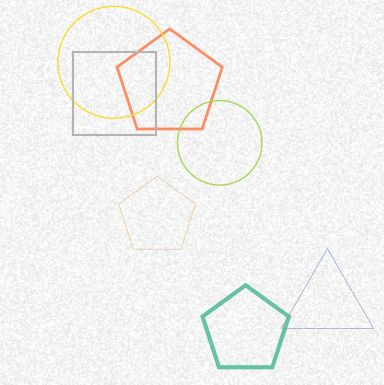[{"shape": "pentagon", "thickness": 3, "radius": 0.59, "center": [0.638, 0.141]}, {"shape": "pentagon", "thickness": 2, "radius": 0.72, "center": [0.441, 0.781]}, {"shape": "triangle", "thickness": 0.5, "radius": 0.69, "center": [0.851, 0.216]}, {"shape": "circle", "thickness": 1, "radius": 0.55, "center": [0.571, 0.629]}, {"shape": "circle", "thickness": 1, "radius": 0.73, "center": [0.296, 0.838]}, {"shape": "pentagon", "thickness": 0.5, "radius": 0.52, "center": [0.408, 0.438]}, {"shape": "square", "thickness": 1.5, "radius": 0.54, "center": [0.297, 0.757]}]